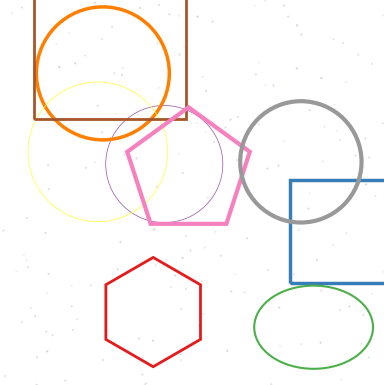[{"shape": "hexagon", "thickness": 2, "radius": 0.71, "center": [0.398, 0.189]}, {"shape": "square", "thickness": 2.5, "radius": 0.67, "center": [0.887, 0.399]}, {"shape": "oval", "thickness": 1.5, "radius": 0.77, "center": [0.815, 0.15]}, {"shape": "circle", "thickness": 0.5, "radius": 0.76, "center": [0.427, 0.574]}, {"shape": "circle", "thickness": 2.5, "radius": 0.86, "center": [0.267, 0.809]}, {"shape": "circle", "thickness": 0.5, "radius": 0.91, "center": [0.254, 0.606]}, {"shape": "square", "thickness": 2, "radius": 0.98, "center": [0.286, 0.888]}, {"shape": "pentagon", "thickness": 3, "radius": 0.84, "center": [0.49, 0.554]}, {"shape": "circle", "thickness": 3, "radius": 0.79, "center": [0.781, 0.58]}]